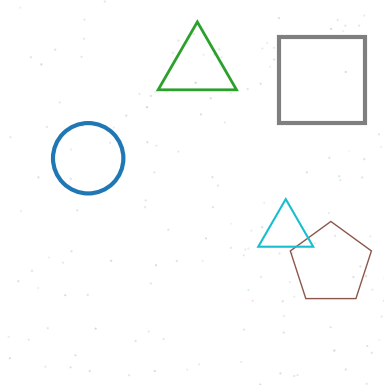[{"shape": "circle", "thickness": 3, "radius": 0.46, "center": [0.229, 0.589]}, {"shape": "triangle", "thickness": 2, "radius": 0.59, "center": [0.513, 0.826]}, {"shape": "pentagon", "thickness": 1, "radius": 0.55, "center": [0.859, 0.314]}, {"shape": "square", "thickness": 3, "radius": 0.56, "center": [0.836, 0.792]}, {"shape": "triangle", "thickness": 1.5, "radius": 0.41, "center": [0.742, 0.4]}]